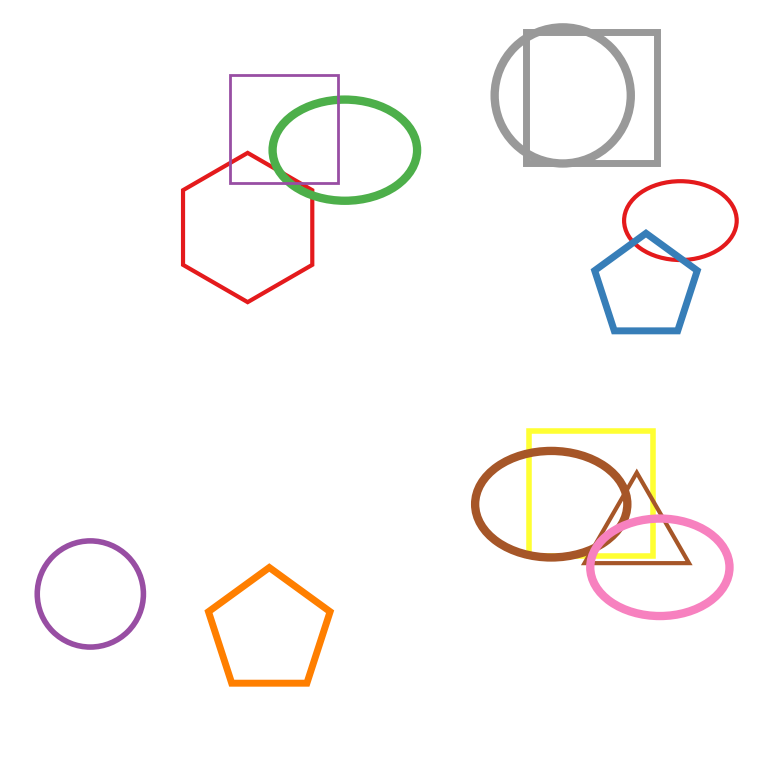[{"shape": "hexagon", "thickness": 1.5, "radius": 0.48, "center": [0.322, 0.705]}, {"shape": "oval", "thickness": 1.5, "radius": 0.37, "center": [0.884, 0.713]}, {"shape": "pentagon", "thickness": 2.5, "radius": 0.35, "center": [0.839, 0.627]}, {"shape": "oval", "thickness": 3, "radius": 0.47, "center": [0.448, 0.805]}, {"shape": "square", "thickness": 1, "radius": 0.35, "center": [0.369, 0.833]}, {"shape": "circle", "thickness": 2, "radius": 0.34, "center": [0.117, 0.229]}, {"shape": "pentagon", "thickness": 2.5, "radius": 0.42, "center": [0.35, 0.18]}, {"shape": "square", "thickness": 2, "radius": 0.4, "center": [0.767, 0.359]}, {"shape": "triangle", "thickness": 1.5, "radius": 0.39, "center": [0.827, 0.308]}, {"shape": "oval", "thickness": 3, "radius": 0.49, "center": [0.716, 0.345]}, {"shape": "oval", "thickness": 3, "radius": 0.45, "center": [0.857, 0.263]}, {"shape": "circle", "thickness": 3, "radius": 0.44, "center": [0.731, 0.876]}, {"shape": "square", "thickness": 2.5, "radius": 0.42, "center": [0.769, 0.873]}]